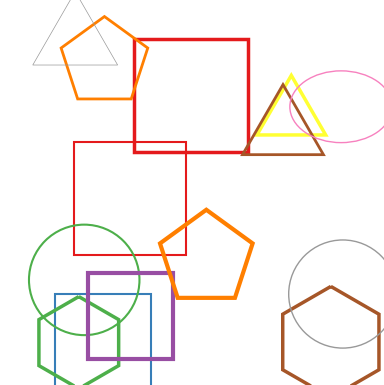[{"shape": "square", "thickness": 1.5, "radius": 0.73, "center": [0.337, 0.485]}, {"shape": "square", "thickness": 2.5, "radius": 0.74, "center": [0.495, 0.752]}, {"shape": "square", "thickness": 1.5, "radius": 0.62, "center": [0.268, 0.111]}, {"shape": "hexagon", "thickness": 2.5, "radius": 0.6, "center": [0.205, 0.11]}, {"shape": "circle", "thickness": 1.5, "radius": 0.72, "center": [0.219, 0.273]}, {"shape": "square", "thickness": 3, "radius": 0.56, "center": [0.339, 0.18]}, {"shape": "pentagon", "thickness": 3, "radius": 0.63, "center": [0.536, 0.329]}, {"shape": "pentagon", "thickness": 2, "radius": 0.59, "center": [0.271, 0.839]}, {"shape": "triangle", "thickness": 2.5, "radius": 0.52, "center": [0.757, 0.701]}, {"shape": "triangle", "thickness": 2, "radius": 0.61, "center": [0.735, 0.659]}, {"shape": "hexagon", "thickness": 2.5, "radius": 0.72, "center": [0.859, 0.112]}, {"shape": "oval", "thickness": 1, "radius": 0.67, "center": [0.886, 0.723]}, {"shape": "circle", "thickness": 1, "radius": 0.7, "center": [0.89, 0.236]}, {"shape": "triangle", "thickness": 0.5, "radius": 0.64, "center": [0.195, 0.895]}]